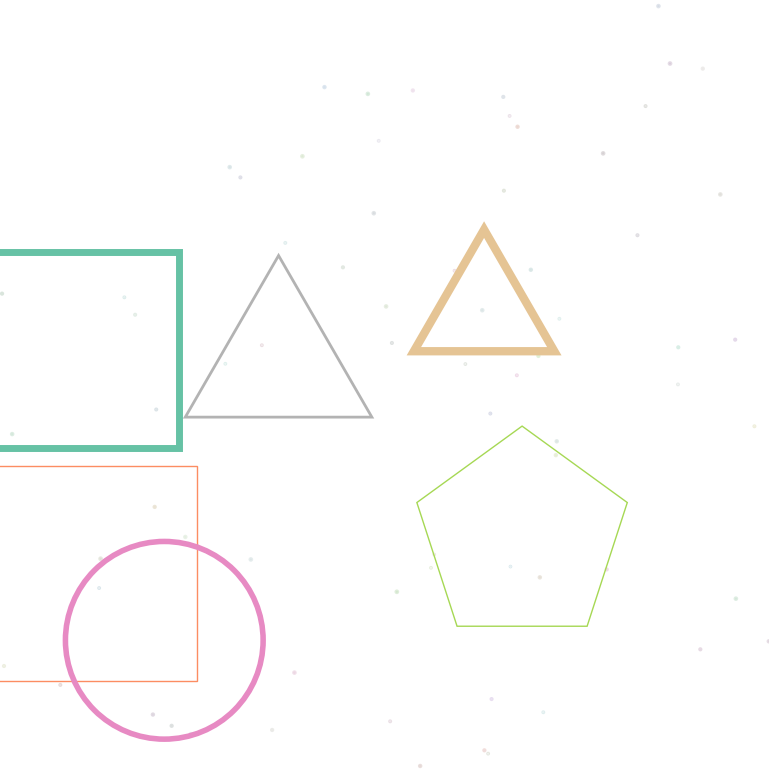[{"shape": "square", "thickness": 2.5, "radius": 0.64, "center": [0.105, 0.545]}, {"shape": "square", "thickness": 0.5, "radius": 0.7, "center": [0.117, 0.255]}, {"shape": "circle", "thickness": 2, "radius": 0.64, "center": [0.213, 0.168]}, {"shape": "pentagon", "thickness": 0.5, "radius": 0.72, "center": [0.678, 0.303]}, {"shape": "triangle", "thickness": 3, "radius": 0.53, "center": [0.629, 0.597]}, {"shape": "triangle", "thickness": 1, "radius": 0.7, "center": [0.362, 0.528]}]